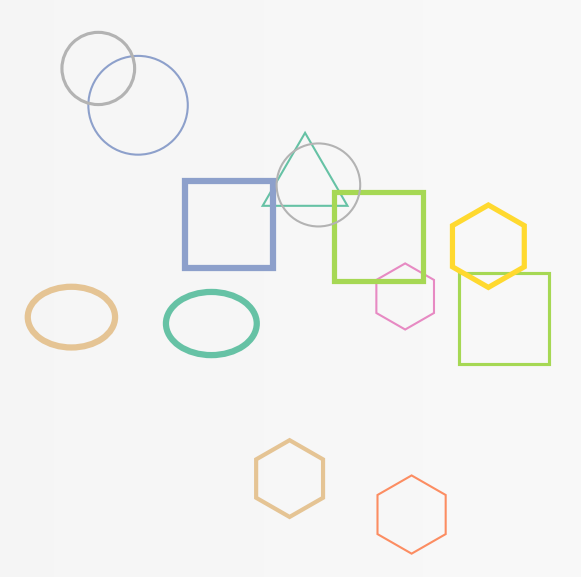[{"shape": "oval", "thickness": 3, "radius": 0.39, "center": [0.364, 0.439]}, {"shape": "triangle", "thickness": 1, "radius": 0.42, "center": [0.525, 0.685]}, {"shape": "hexagon", "thickness": 1, "radius": 0.34, "center": [0.708, 0.108]}, {"shape": "circle", "thickness": 1, "radius": 0.43, "center": [0.238, 0.817]}, {"shape": "square", "thickness": 3, "radius": 0.38, "center": [0.394, 0.611]}, {"shape": "hexagon", "thickness": 1, "radius": 0.29, "center": [0.697, 0.486]}, {"shape": "square", "thickness": 2.5, "radius": 0.38, "center": [0.652, 0.59]}, {"shape": "square", "thickness": 1.5, "radius": 0.39, "center": [0.867, 0.447]}, {"shape": "hexagon", "thickness": 2.5, "radius": 0.36, "center": [0.84, 0.573]}, {"shape": "hexagon", "thickness": 2, "radius": 0.33, "center": [0.498, 0.17]}, {"shape": "oval", "thickness": 3, "radius": 0.38, "center": [0.123, 0.45]}, {"shape": "circle", "thickness": 1.5, "radius": 0.31, "center": [0.169, 0.881]}, {"shape": "circle", "thickness": 1, "radius": 0.36, "center": [0.548, 0.679]}]